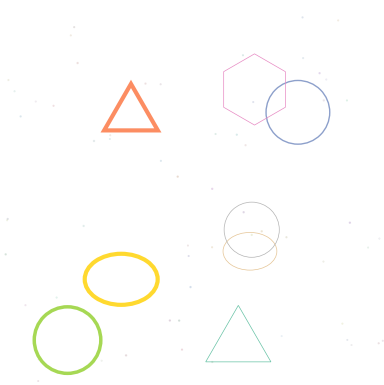[{"shape": "triangle", "thickness": 0.5, "radius": 0.49, "center": [0.619, 0.109]}, {"shape": "triangle", "thickness": 3, "radius": 0.4, "center": [0.34, 0.702]}, {"shape": "circle", "thickness": 1, "radius": 0.41, "center": [0.774, 0.708]}, {"shape": "hexagon", "thickness": 0.5, "radius": 0.46, "center": [0.661, 0.768]}, {"shape": "circle", "thickness": 2.5, "radius": 0.43, "center": [0.175, 0.117]}, {"shape": "oval", "thickness": 3, "radius": 0.47, "center": [0.315, 0.275]}, {"shape": "oval", "thickness": 0.5, "radius": 0.35, "center": [0.649, 0.347]}, {"shape": "circle", "thickness": 0.5, "radius": 0.36, "center": [0.654, 0.403]}]